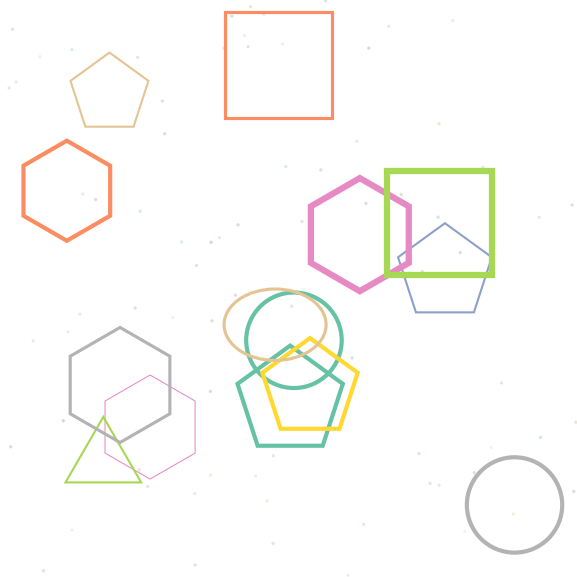[{"shape": "pentagon", "thickness": 2, "radius": 0.48, "center": [0.502, 0.305]}, {"shape": "circle", "thickness": 2, "radius": 0.41, "center": [0.509, 0.41]}, {"shape": "hexagon", "thickness": 2, "radius": 0.43, "center": [0.116, 0.669]}, {"shape": "square", "thickness": 1.5, "radius": 0.46, "center": [0.483, 0.886]}, {"shape": "pentagon", "thickness": 1, "radius": 0.43, "center": [0.77, 0.527]}, {"shape": "hexagon", "thickness": 3, "radius": 0.49, "center": [0.623, 0.593]}, {"shape": "hexagon", "thickness": 0.5, "radius": 0.45, "center": [0.26, 0.26]}, {"shape": "triangle", "thickness": 1, "radius": 0.38, "center": [0.179, 0.202]}, {"shape": "square", "thickness": 3, "radius": 0.45, "center": [0.761, 0.613]}, {"shape": "pentagon", "thickness": 2, "radius": 0.43, "center": [0.537, 0.327]}, {"shape": "pentagon", "thickness": 1, "radius": 0.35, "center": [0.19, 0.837]}, {"shape": "oval", "thickness": 1.5, "radius": 0.44, "center": [0.476, 0.437]}, {"shape": "hexagon", "thickness": 1.5, "radius": 0.5, "center": [0.208, 0.332]}, {"shape": "circle", "thickness": 2, "radius": 0.41, "center": [0.891, 0.125]}]